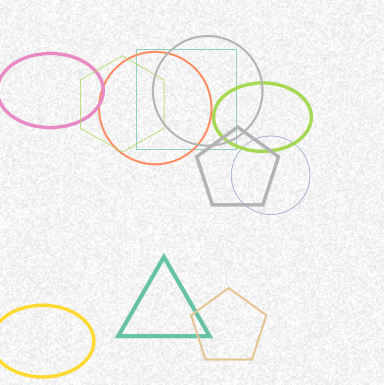[{"shape": "square", "thickness": 0.5, "radius": 0.65, "center": [0.484, 0.742]}, {"shape": "triangle", "thickness": 3, "radius": 0.69, "center": [0.426, 0.195]}, {"shape": "circle", "thickness": 1.5, "radius": 0.73, "center": [0.403, 0.719]}, {"shape": "circle", "thickness": 0.5, "radius": 0.51, "center": [0.703, 0.545]}, {"shape": "oval", "thickness": 2.5, "radius": 0.69, "center": [0.131, 0.765]}, {"shape": "oval", "thickness": 2.5, "radius": 0.64, "center": [0.682, 0.696]}, {"shape": "hexagon", "thickness": 0.5, "radius": 0.63, "center": [0.318, 0.73]}, {"shape": "oval", "thickness": 2.5, "radius": 0.67, "center": [0.111, 0.114]}, {"shape": "pentagon", "thickness": 1.5, "radius": 0.51, "center": [0.594, 0.149]}, {"shape": "circle", "thickness": 1.5, "radius": 0.71, "center": [0.54, 0.764]}, {"shape": "pentagon", "thickness": 2.5, "radius": 0.56, "center": [0.617, 0.558]}]